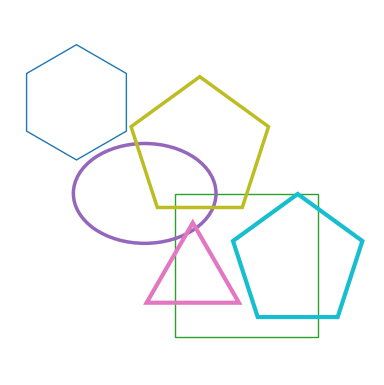[{"shape": "hexagon", "thickness": 1, "radius": 0.75, "center": [0.199, 0.734]}, {"shape": "square", "thickness": 1, "radius": 0.93, "center": [0.64, 0.31]}, {"shape": "oval", "thickness": 2.5, "radius": 0.93, "center": [0.376, 0.498]}, {"shape": "triangle", "thickness": 3, "radius": 0.69, "center": [0.501, 0.283]}, {"shape": "pentagon", "thickness": 2.5, "radius": 0.94, "center": [0.519, 0.613]}, {"shape": "pentagon", "thickness": 3, "radius": 0.88, "center": [0.773, 0.319]}]